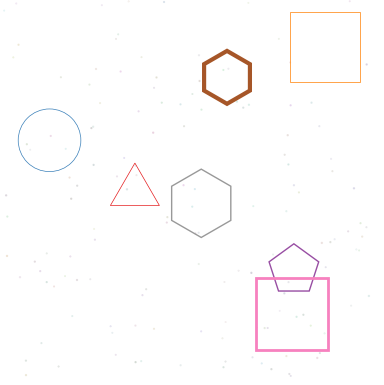[{"shape": "triangle", "thickness": 0.5, "radius": 0.37, "center": [0.35, 0.503]}, {"shape": "circle", "thickness": 0.5, "radius": 0.41, "center": [0.129, 0.636]}, {"shape": "pentagon", "thickness": 1, "radius": 0.34, "center": [0.763, 0.299]}, {"shape": "square", "thickness": 0.5, "radius": 0.46, "center": [0.844, 0.878]}, {"shape": "hexagon", "thickness": 3, "radius": 0.34, "center": [0.59, 0.799]}, {"shape": "square", "thickness": 2, "radius": 0.47, "center": [0.759, 0.185]}, {"shape": "hexagon", "thickness": 1, "radius": 0.44, "center": [0.523, 0.472]}]